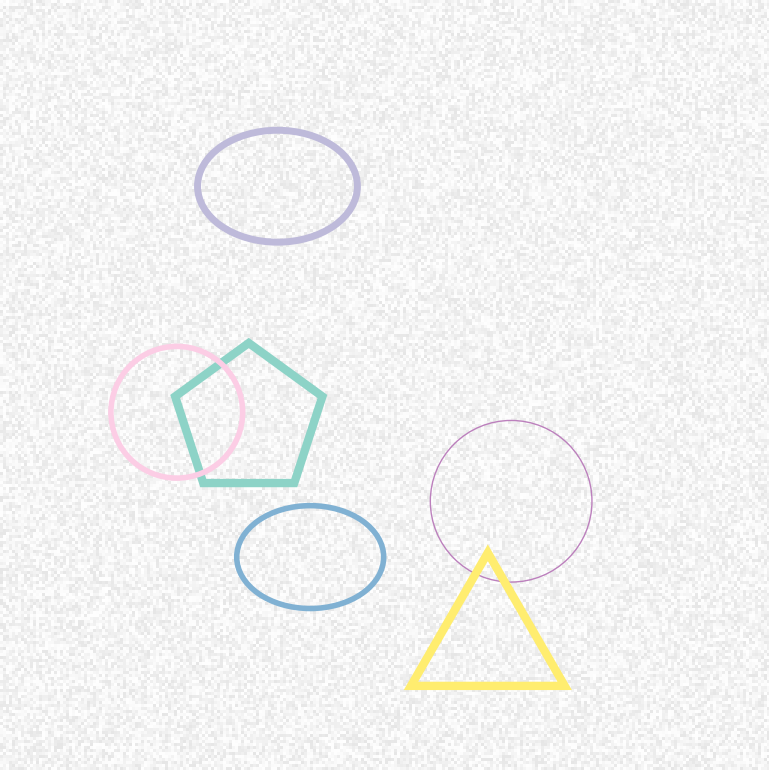[{"shape": "pentagon", "thickness": 3, "radius": 0.5, "center": [0.323, 0.454]}, {"shape": "oval", "thickness": 2.5, "radius": 0.52, "center": [0.36, 0.758]}, {"shape": "oval", "thickness": 2, "radius": 0.48, "center": [0.403, 0.277]}, {"shape": "circle", "thickness": 2, "radius": 0.43, "center": [0.23, 0.465]}, {"shape": "circle", "thickness": 0.5, "radius": 0.52, "center": [0.664, 0.349]}, {"shape": "triangle", "thickness": 3, "radius": 0.58, "center": [0.634, 0.167]}]